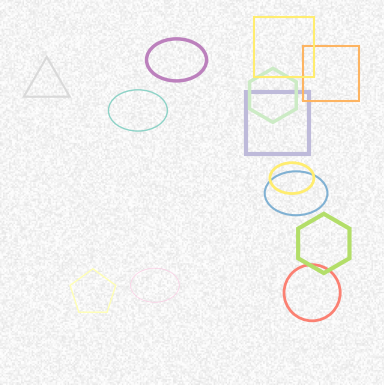[{"shape": "oval", "thickness": 1, "radius": 0.38, "center": [0.358, 0.713]}, {"shape": "pentagon", "thickness": 1, "radius": 0.31, "center": [0.241, 0.239]}, {"shape": "square", "thickness": 3, "radius": 0.41, "center": [0.72, 0.68]}, {"shape": "circle", "thickness": 2, "radius": 0.36, "center": [0.811, 0.24]}, {"shape": "oval", "thickness": 1.5, "radius": 0.41, "center": [0.769, 0.498]}, {"shape": "square", "thickness": 1.5, "radius": 0.36, "center": [0.859, 0.809]}, {"shape": "hexagon", "thickness": 3, "radius": 0.38, "center": [0.841, 0.368]}, {"shape": "oval", "thickness": 0.5, "radius": 0.32, "center": [0.402, 0.259]}, {"shape": "triangle", "thickness": 1.5, "radius": 0.34, "center": [0.122, 0.783]}, {"shape": "oval", "thickness": 2.5, "radius": 0.39, "center": [0.459, 0.844]}, {"shape": "hexagon", "thickness": 2.5, "radius": 0.35, "center": [0.709, 0.752]}, {"shape": "oval", "thickness": 2, "radius": 0.29, "center": [0.758, 0.537]}, {"shape": "square", "thickness": 1.5, "radius": 0.39, "center": [0.737, 0.878]}]